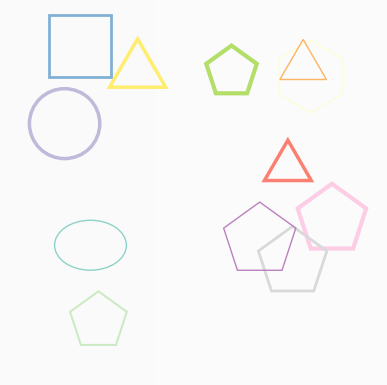[{"shape": "oval", "thickness": 1, "radius": 0.46, "center": [0.234, 0.363]}, {"shape": "hexagon", "thickness": 0.5, "radius": 0.47, "center": [0.801, 0.801]}, {"shape": "circle", "thickness": 2.5, "radius": 0.45, "center": [0.167, 0.679]}, {"shape": "triangle", "thickness": 2.5, "radius": 0.35, "center": [0.743, 0.566]}, {"shape": "square", "thickness": 2, "radius": 0.41, "center": [0.206, 0.881]}, {"shape": "triangle", "thickness": 1, "radius": 0.35, "center": [0.782, 0.828]}, {"shape": "pentagon", "thickness": 3, "radius": 0.34, "center": [0.597, 0.813]}, {"shape": "pentagon", "thickness": 3, "radius": 0.47, "center": [0.857, 0.43]}, {"shape": "pentagon", "thickness": 2, "radius": 0.46, "center": [0.755, 0.319]}, {"shape": "pentagon", "thickness": 1, "radius": 0.49, "center": [0.67, 0.377]}, {"shape": "pentagon", "thickness": 1.5, "radius": 0.38, "center": [0.254, 0.166]}, {"shape": "triangle", "thickness": 2.5, "radius": 0.42, "center": [0.355, 0.815]}]